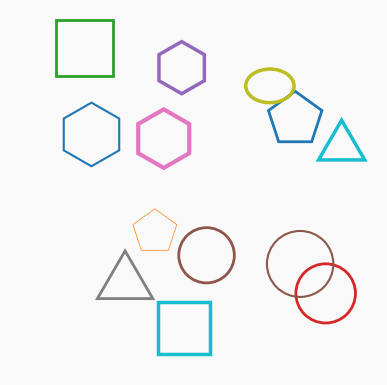[{"shape": "pentagon", "thickness": 2, "radius": 0.36, "center": [0.762, 0.69]}, {"shape": "hexagon", "thickness": 1.5, "radius": 0.41, "center": [0.236, 0.651]}, {"shape": "pentagon", "thickness": 0.5, "radius": 0.3, "center": [0.4, 0.398]}, {"shape": "square", "thickness": 2, "radius": 0.37, "center": [0.218, 0.876]}, {"shape": "circle", "thickness": 2, "radius": 0.38, "center": [0.84, 0.238]}, {"shape": "hexagon", "thickness": 2.5, "radius": 0.34, "center": [0.469, 0.824]}, {"shape": "circle", "thickness": 2, "radius": 0.36, "center": [0.533, 0.337]}, {"shape": "circle", "thickness": 1.5, "radius": 0.43, "center": [0.775, 0.314]}, {"shape": "hexagon", "thickness": 3, "radius": 0.38, "center": [0.423, 0.64]}, {"shape": "triangle", "thickness": 2, "radius": 0.41, "center": [0.323, 0.266]}, {"shape": "oval", "thickness": 2.5, "radius": 0.31, "center": [0.696, 0.777]}, {"shape": "square", "thickness": 2.5, "radius": 0.34, "center": [0.476, 0.148]}, {"shape": "triangle", "thickness": 2.5, "radius": 0.34, "center": [0.882, 0.619]}]